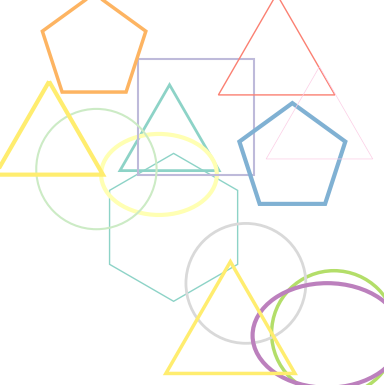[{"shape": "hexagon", "thickness": 1, "radius": 0.96, "center": [0.451, 0.409]}, {"shape": "triangle", "thickness": 2, "radius": 0.74, "center": [0.44, 0.631]}, {"shape": "oval", "thickness": 3, "radius": 0.75, "center": [0.413, 0.547]}, {"shape": "square", "thickness": 1.5, "radius": 0.75, "center": [0.509, 0.696]}, {"shape": "triangle", "thickness": 1, "radius": 0.87, "center": [0.719, 0.841]}, {"shape": "pentagon", "thickness": 3, "radius": 0.72, "center": [0.759, 0.587]}, {"shape": "pentagon", "thickness": 2.5, "radius": 0.71, "center": [0.244, 0.875]}, {"shape": "circle", "thickness": 2.5, "radius": 0.81, "center": [0.868, 0.135]}, {"shape": "triangle", "thickness": 0.5, "radius": 0.8, "center": [0.83, 0.667]}, {"shape": "circle", "thickness": 2, "radius": 0.78, "center": [0.639, 0.264]}, {"shape": "oval", "thickness": 3, "radius": 0.97, "center": [0.85, 0.129]}, {"shape": "circle", "thickness": 1.5, "radius": 0.78, "center": [0.25, 0.561]}, {"shape": "triangle", "thickness": 2.5, "radius": 0.97, "center": [0.598, 0.127]}, {"shape": "triangle", "thickness": 3, "radius": 0.81, "center": [0.128, 0.627]}]